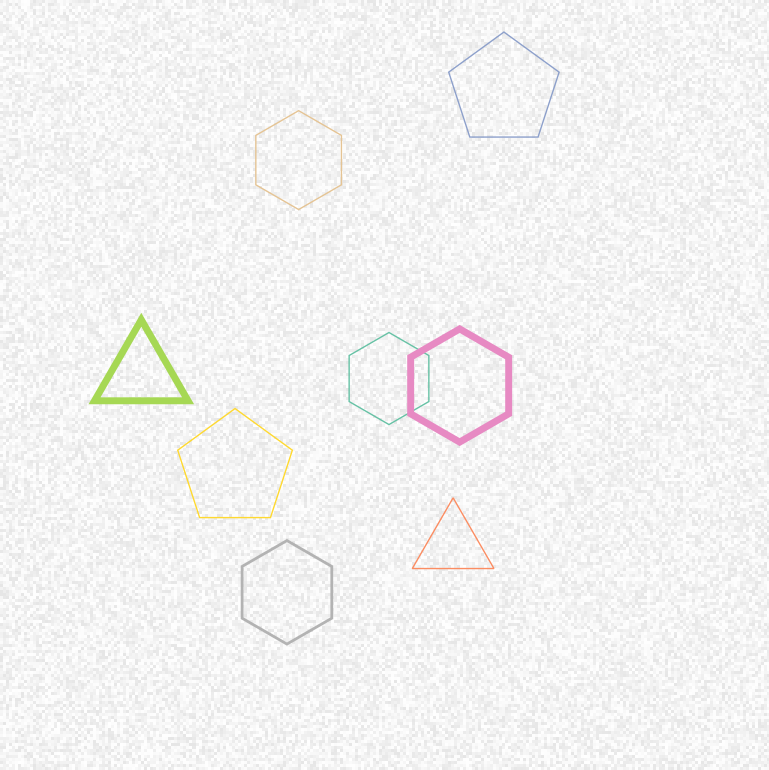[{"shape": "hexagon", "thickness": 0.5, "radius": 0.3, "center": [0.505, 0.508]}, {"shape": "triangle", "thickness": 0.5, "radius": 0.31, "center": [0.588, 0.292]}, {"shape": "pentagon", "thickness": 0.5, "radius": 0.38, "center": [0.654, 0.883]}, {"shape": "hexagon", "thickness": 2.5, "radius": 0.37, "center": [0.597, 0.499]}, {"shape": "triangle", "thickness": 2.5, "radius": 0.35, "center": [0.184, 0.515]}, {"shape": "pentagon", "thickness": 0.5, "radius": 0.39, "center": [0.305, 0.391]}, {"shape": "hexagon", "thickness": 0.5, "radius": 0.32, "center": [0.388, 0.792]}, {"shape": "hexagon", "thickness": 1, "radius": 0.34, "center": [0.373, 0.231]}]